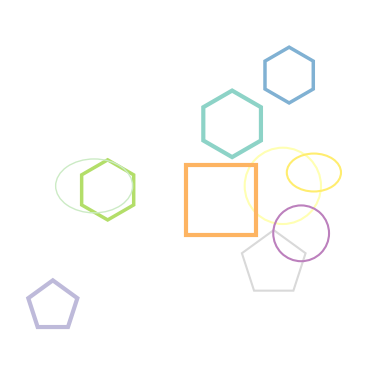[{"shape": "hexagon", "thickness": 3, "radius": 0.43, "center": [0.603, 0.678]}, {"shape": "circle", "thickness": 1.5, "radius": 0.5, "center": [0.735, 0.517]}, {"shape": "pentagon", "thickness": 3, "radius": 0.34, "center": [0.137, 0.205]}, {"shape": "hexagon", "thickness": 2.5, "radius": 0.36, "center": [0.751, 0.805]}, {"shape": "square", "thickness": 3, "radius": 0.46, "center": [0.574, 0.481]}, {"shape": "hexagon", "thickness": 2.5, "radius": 0.39, "center": [0.28, 0.507]}, {"shape": "pentagon", "thickness": 1.5, "radius": 0.43, "center": [0.711, 0.315]}, {"shape": "circle", "thickness": 1.5, "radius": 0.36, "center": [0.782, 0.394]}, {"shape": "oval", "thickness": 1, "radius": 0.5, "center": [0.245, 0.517]}, {"shape": "oval", "thickness": 1.5, "radius": 0.35, "center": [0.815, 0.552]}]